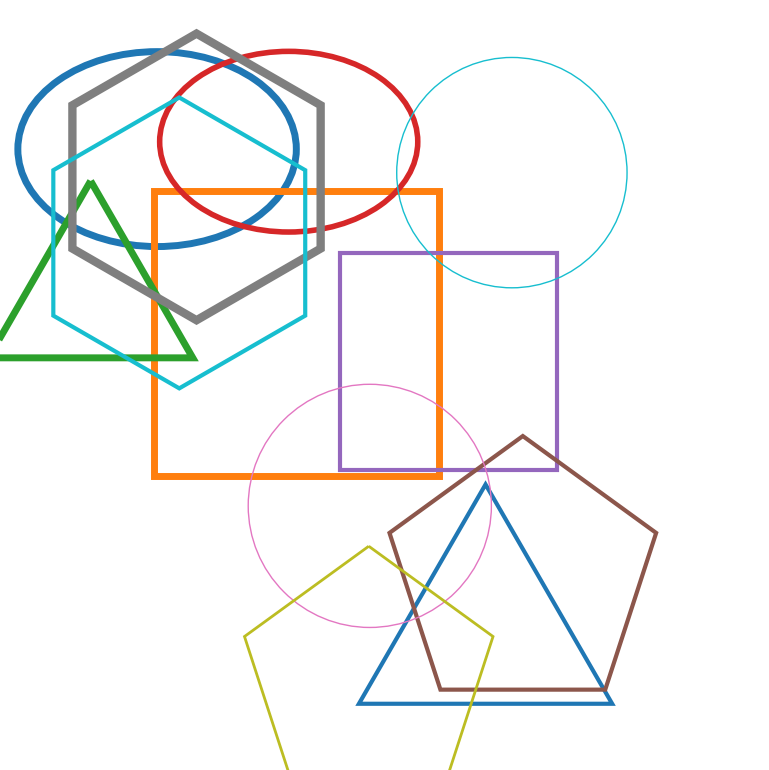[{"shape": "oval", "thickness": 2.5, "radius": 0.9, "center": [0.204, 0.806]}, {"shape": "triangle", "thickness": 1.5, "radius": 0.95, "center": [0.631, 0.181]}, {"shape": "square", "thickness": 2.5, "radius": 0.93, "center": [0.385, 0.567]}, {"shape": "triangle", "thickness": 2.5, "radius": 0.77, "center": [0.118, 0.612]}, {"shape": "oval", "thickness": 2, "radius": 0.84, "center": [0.375, 0.816]}, {"shape": "square", "thickness": 1.5, "radius": 0.7, "center": [0.582, 0.531]}, {"shape": "pentagon", "thickness": 1.5, "radius": 0.91, "center": [0.679, 0.252]}, {"shape": "circle", "thickness": 0.5, "radius": 0.79, "center": [0.48, 0.343]}, {"shape": "hexagon", "thickness": 3, "radius": 0.93, "center": [0.255, 0.77]}, {"shape": "pentagon", "thickness": 1, "radius": 0.85, "center": [0.479, 0.121]}, {"shape": "hexagon", "thickness": 1.5, "radius": 0.94, "center": [0.233, 0.685]}, {"shape": "circle", "thickness": 0.5, "radius": 0.75, "center": [0.665, 0.776]}]